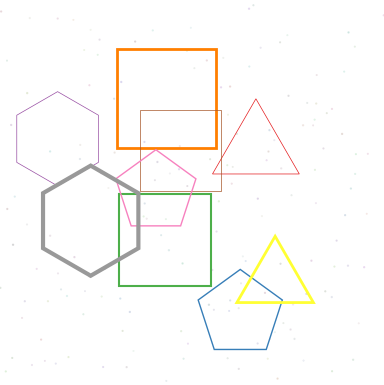[{"shape": "triangle", "thickness": 0.5, "radius": 0.65, "center": [0.665, 0.613]}, {"shape": "pentagon", "thickness": 1, "radius": 0.57, "center": [0.624, 0.185]}, {"shape": "square", "thickness": 1.5, "radius": 0.6, "center": [0.429, 0.376]}, {"shape": "hexagon", "thickness": 0.5, "radius": 0.61, "center": [0.15, 0.639]}, {"shape": "square", "thickness": 2, "radius": 0.65, "center": [0.432, 0.744]}, {"shape": "triangle", "thickness": 2, "radius": 0.57, "center": [0.715, 0.272]}, {"shape": "square", "thickness": 0.5, "radius": 0.53, "center": [0.469, 0.61]}, {"shape": "pentagon", "thickness": 1, "radius": 0.55, "center": [0.405, 0.502]}, {"shape": "hexagon", "thickness": 3, "radius": 0.71, "center": [0.236, 0.427]}]